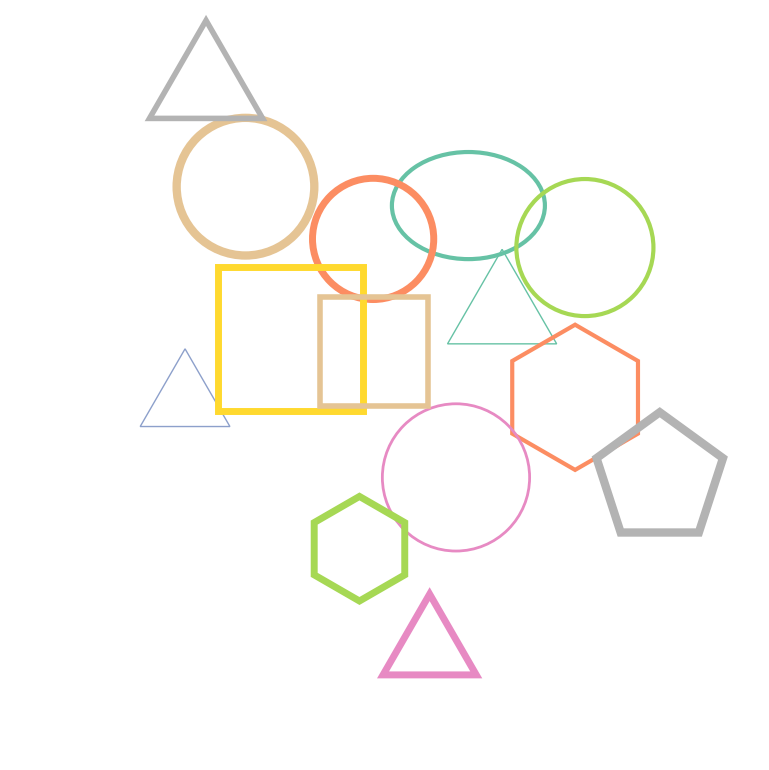[{"shape": "oval", "thickness": 1.5, "radius": 0.5, "center": [0.608, 0.733]}, {"shape": "triangle", "thickness": 0.5, "radius": 0.41, "center": [0.652, 0.594]}, {"shape": "circle", "thickness": 2.5, "radius": 0.39, "center": [0.485, 0.69]}, {"shape": "hexagon", "thickness": 1.5, "radius": 0.47, "center": [0.747, 0.484]}, {"shape": "triangle", "thickness": 0.5, "radius": 0.34, "center": [0.24, 0.48]}, {"shape": "circle", "thickness": 1, "radius": 0.48, "center": [0.592, 0.38]}, {"shape": "triangle", "thickness": 2.5, "radius": 0.35, "center": [0.558, 0.158]}, {"shape": "circle", "thickness": 1.5, "radius": 0.45, "center": [0.76, 0.678]}, {"shape": "hexagon", "thickness": 2.5, "radius": 0.34, "center": [0.467, 0.287]}, {"shape": "square", "thickness": 2.5, "radius": 0.47, "center": [0.378, 0.56]}, {"shape": "square", "thickness": 2, "radius": 0.35, "center": [0.486, 0.544]}, {"shape": "circle", "thickness": 3, "radius": 0.45, "center": [0.319, 0.758]}, {"shape": "triangle", "thickness": 2, "radius": 0.42, "center": [0.268, 0.889]}, {"shape": "pentagon", "thickness": 3, "radius": 0.43, "center": [0.857, 0.378]}]